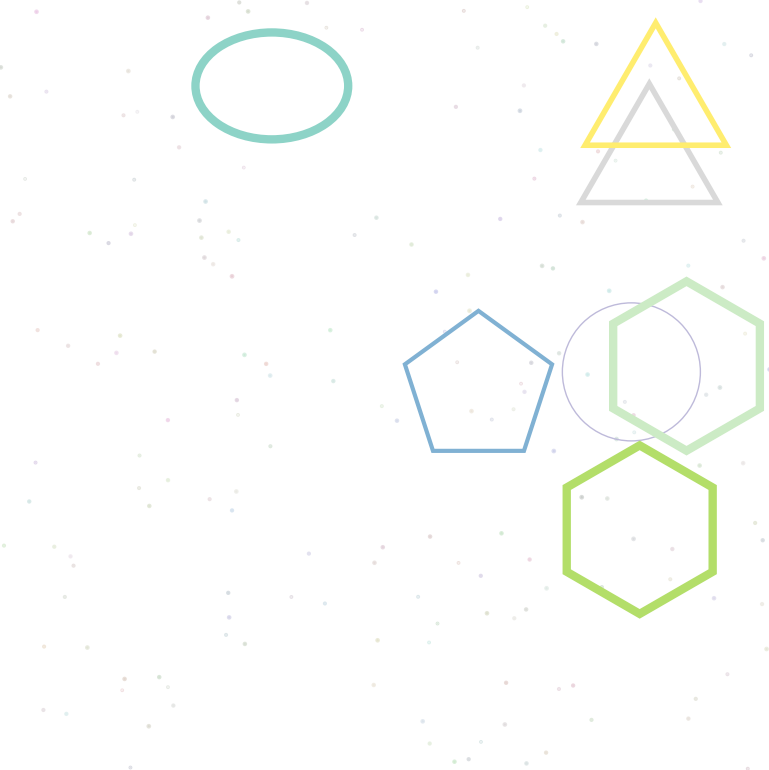[{"shape": "oval", "thickness": 3, "radius": 0.5, "center": [0.353, 0.888]}, {"shape": "circle", "thickness": 0.5, "radius": 0.45, "center": [0.82, 0.517]}, {"shape": "pentagon", "thickness": 1.5, "radius": 0.5, "center": [0.621, 0.496]}, {"shape": "hexagon", "thickness": 3, "radius": 0.55, "center": [0.831, 0.312]}, {"shape": "triangle", "thickness": 2, "radius": 0.51, "center": [0.843, 0.788]}, {"shape": "hexagon", "thickness": 3, "radius": 0.55, "center": [0.892, 0.525]}, {"shape": "triangle", "thickness": 2, "radius": 0.53, "center": [0.852, 0.864]}]